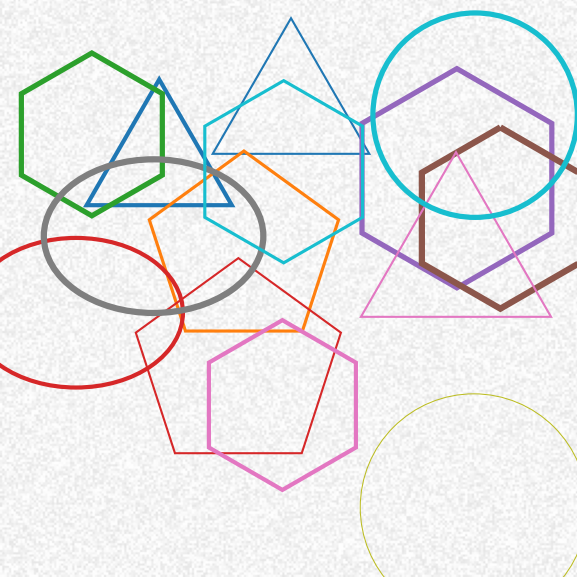[{"shape": "triangle", "thickness": 1, "radius": 0.78, "center": [0.504, 0.811]}, {"shape": "triangle", "thickness": 2, "radius": 0.73, "center": [0.276, 0.716]}, {"shape": "pentagon", "thickness": 1.5, "radius": 0.86, "center": [0.422, 0.565]}, {"shape": "hexagon", "thickness": 2.5, "radius": 0.7, "center": [0.159, 0.766]}, {"shape": "pentagon", "thickness": 1, "radius": 0.93, "center": [0.413, 0.365]}, {"shape": "oval", "thickness": 2, "radius": 0.93, "center": [0.132, 0.458]}, {"shape": "hexagon", "thickness": 2.5, "radius": 0.95, "center": [0.791, 0.691]}, {"shape": "hexagon", "thickness": 3, "radius": 0.78, "center": [0.866, 0.622]}, {"shape": "hexagon", "thickness": 2, "radius": 0.73, "center": [0.489, 0.298]}, {"shape": "triangle", "thickness": 1, "radius": 0.95, "center": [0.79, 0.546]}, {"shape": "oval", "thickness": 3, "radius": 0.95, "center": [0.266, 0.59]}, {"shape": "circle", "thickness": 0.5, "radius": 0.98, "center": [0.82, 0.121]}, {"shape": "circle", "thickness": 2.5, "radius": 0.89, "center": [0.823, 0.8]}, {"shape": "hexagon", "thickness": 1.5, "radius": 0.79, "center": [0.491, 0.702]}]